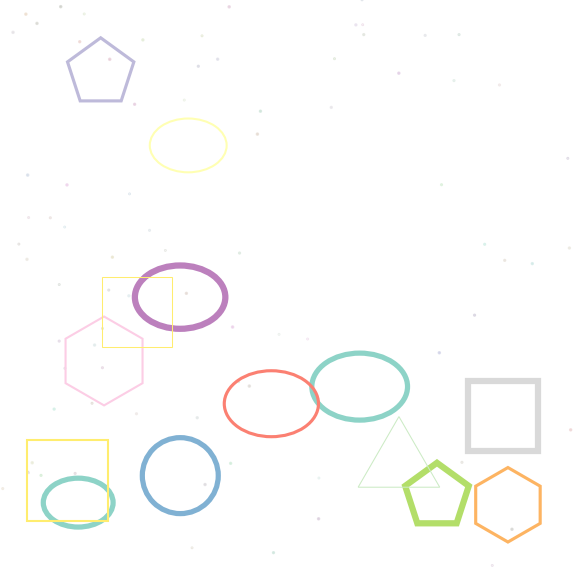[{"shape": "oval", "thickness": 2.5, "radius": 0.3, "center": [0.135, 0.129]}, {"shape": "oval", "thickness": 2.5, "radius": 0.41, "center": [0.623, 0.33]}, {"shape": "oval", "thickness": 1, "radius": 0.33, "center": [0.326, 0.747]}, {"shape": "pentagon", "thickness": 1.5, "radius": 0.3, "center": [0.174, 0.873]}, {"shape": "oval", "thickness": 1.5, "radius": 0.41, "center": [0.47, 0.3]}, {"shape": "circle", "thickness": 2.5, "radius": 0.33, "center": [0.312, 0.176]}, {"shape": "hexagon", "thickness": 1.5, "radius": 0.32, "center": [0.88, 0.125]}, {"shape": "pentagon", "thickness": 3, "radius": 0.29, "center": [0.757, 0.14]}, {"shape": "hexagon", "thickness": 1, "radius": 0.38, "center": [0.18, 0.374]}, {"shape": "square", "thickness": 3, "radius": 0.3, "center": [0.871, 0.278]}, {"shape": "oval", "thickness": 3, "radius": 0.39, "center": [0.312, 0.485]}, {"shape": "triangle", "thickness": 0.5, "radius": 0.41, "center": [0.691, 0.196]}, {"shape": "square", "thickness": 0.5, "radius": 0.3, "center": [0.237, 0.459]}, {"shape": "square", "thickness": 1, "radius": 0.35, "center": [0.117, 0.167]}]